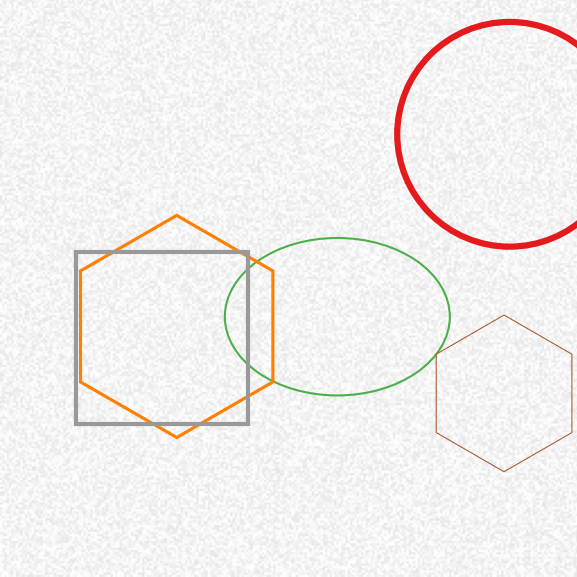[{"shape": "circle", "thickness": 3, "radius": 0.97, "center": [0.882, 0.767]}, {"shape": "oval", "thickness": 1, "radius": 0.97, "center": [0.584, 0.451]}, {"shape": "hexagon", "thickness": 1.5, "radius": 0.96, "center": [0.306, 0.434]}, {"shape": "hexagon", "thickness": 0.5, "radius": 0.68, "center": [0.873, 0.318]}, {"shape": "square", "thickness": 2, "radius": 0.74, "center": [0.281, 0.414]}]